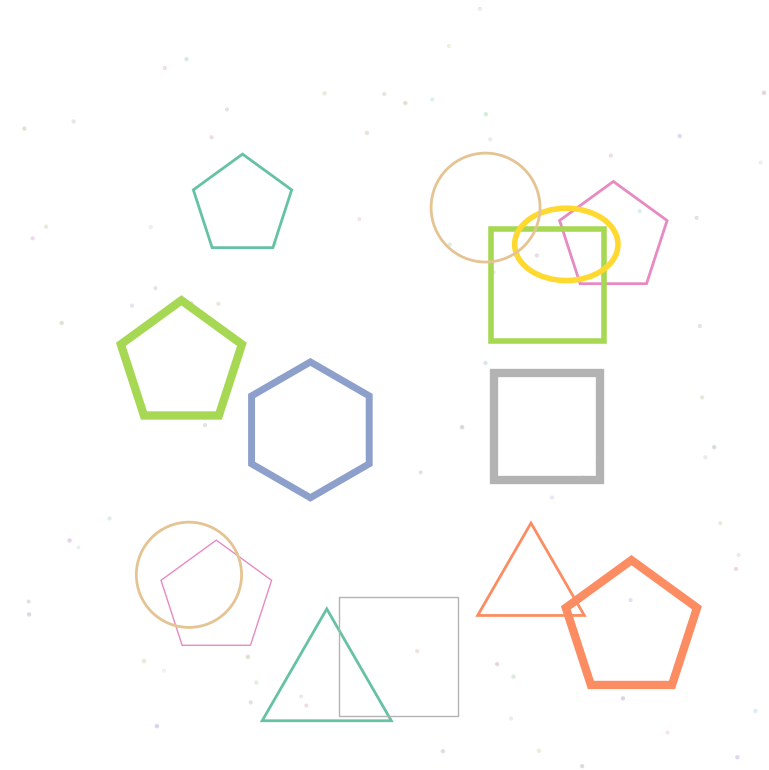[{"shape": "pentagon", "thickness": 1, "radius": 0.34, "center": [0.315, 0.733]}, {"shape": "triangle", "thickness": 1, "radius": 0.48, "center": [0.424, 0.112]}, {"shape": "triangle", "thickness": 1, "radius": 0.4, "center": [0.69, 0.241]}, {"shape": "pentagon", "thickness": 3, "radius": 0.45, "center": [0.82, 0.183]}, {"shape": "hexagon", "thickness": 2.5, "radius": 0.44, "center": [0.403, 0.442]}, {"shape": "pentagon", "thickness": 0.5, "radius": 0.38, "center": [0.281, 0.223]}, {"shape": "pentagon", "thickness": 1, "radius": 0.37, "center": [0.797, 0.691]}, {"shape": "square", "thickness": 2, "radius": 0.36, "center": [0.711, 0.63]}, {"shape": "pentagon", "thickness": 3, "radius": 0.41, "center": [0.236, 0.527]}, {"shape": "oval", "thickness": 2, "radius": 0.34, "center": [0.735, 0.683]}, {"shape": "circle", "thickness": 1, "radius": 0.34, "center": [0.245, 0.254]}, {"shape": "circle", "thickness": 1, "radius": 0.35, "center": [0.631, 0.73]}, {"shape": "square", "thickness": 3, "radius": 0.35, "center": [0.711, 0.446]}, {"shape": "square", "thickness": 0.5, "radius": 0.38, "center": [0.517, 0.147]}]